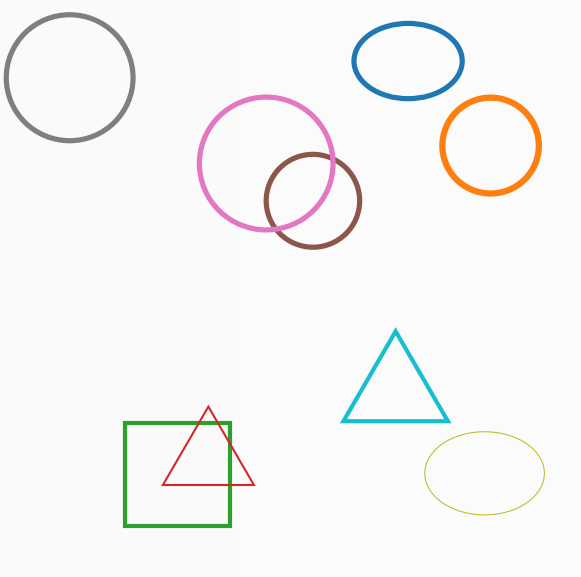[{"shape": "oval", "thickness": 2.5, "radius": 0.47, "center": [0.702, 0.893]}, {"shape": "circle", "thickness": 3, "radius": 0.42, "center": [0.844, 0.747]}, {"shape": "square", "thickness": 2, "radius": 0.45, "center": [0.305, 0.178]}, {"shape": "triangle", "thickness": 1, "radius": 0.45, "center": [0.359, 0.205]}, {"shape": "circle", "thickness": 2.5, "radius": 0.4, "center": [0.538, 0.651]}, {"shape": "circle", "thickness": 2.5, "radius": 0.57, "center": [0.458, 0.716]}, {"shape": "circle", "thickness": 2.5, "radius": 0.55, "center": [0.12, 0.865]}, {"shape": "oval", "thickness": 0.5, "radius": 0.51, "center": [0.834, 0.18]}, {"shape": "triangle", "thickness": 2, "radius": 0.52, "center": [0.681, 0.322]}]